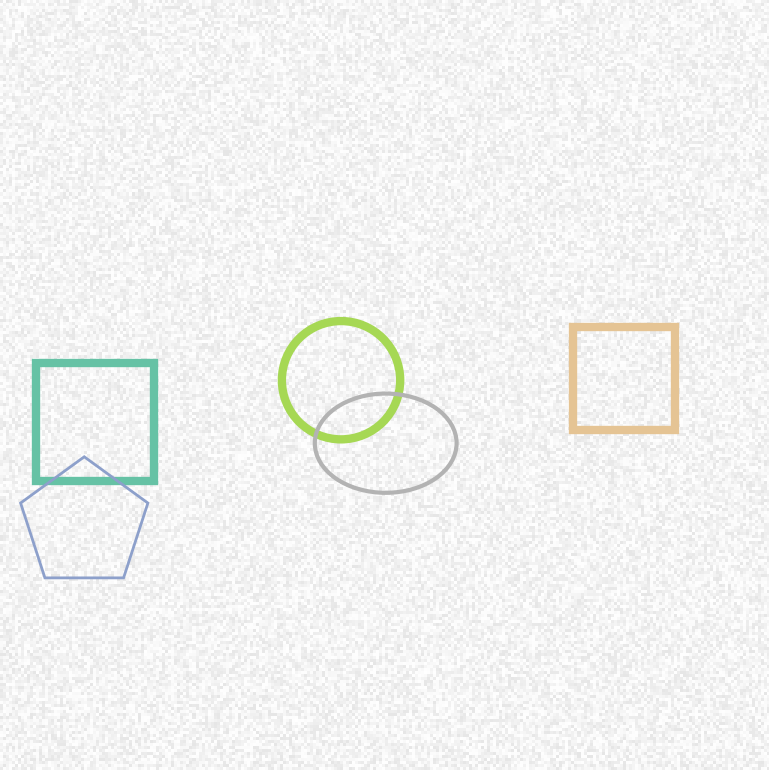[{"shape": "square", "thickness": 3, "radius": 0.38, "center": [0.123, 0.452]}, {"shape": "pentagon", "thickness": 1, "radius": 0.43, "center": [0.109, 0.32]}, {"shape": "circle", "thickness": 3, "radius": 0.38, "center": [0.443, 0.506]}, {"shape": "square", "thickness": 3, "radius": 0.33, "center": [0.81, 0.508]}, {"shape": "oval", "thickness": 1.5, "radius": 0.46, "center": [0.501, 0.424]}]